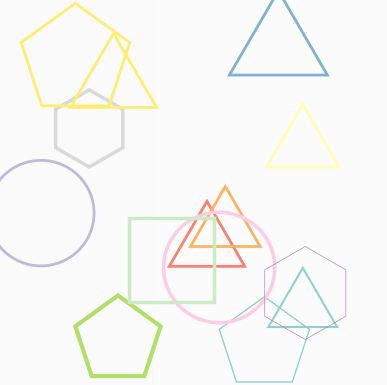[{"shape": "pentagon", "thickness": 1, "radius": 0.61, "center": [0.682, 0.107]}, {"shape": "triangle", "thickness": 1.5, "radius": 0.51, "center": [0.781, 0.202]}, {"shape": "triangle", "thickness": 2, "radius": 0.54, "center": [0.781, 0.621]}, {"shape": "circle", "thickness": 2, "radius": 0.69, "center": [0.106, 0.446]}, {"shape": "triangle", "thickness": 2, "radius": 0.56, "center": [0.534, 0.364]}, {"shape": "triangle", "thickness": 2, "radius": 0.73, "center": [0.718, 0.878]}, {"shape": "triangle", "thickness": 2, "radius": 0.52, "center": [0.581, 0.412]}, {"shape": "pentagon", "thickness": 3, "radius": 0.58, "center": [0.304, 0.117]}, {"shape": "circle", "thickness": 2.5, "radius": 0.72, "center": [0.566, 0.305]}, {"shape": "hexagon", "thickness": 2.5, "radius": 0.5, "center": [0.23, 0.666]}, {"shape": "hexagon", "thickness": 0.5, "radius": 0.6, "center": [0.788, 0.239]}, {"shape": "square", "thickness": 2.5, "radius": 0.54, "center": [0.443, 0.324]}, {"shape": "pentagon", "thickness": 2, "radius": 0.74, "center": [0.195, 0.844]}, {"shape": "triangle", "thickness": 2, "radius": 0.64, "center": [0.293, 0.785]}]